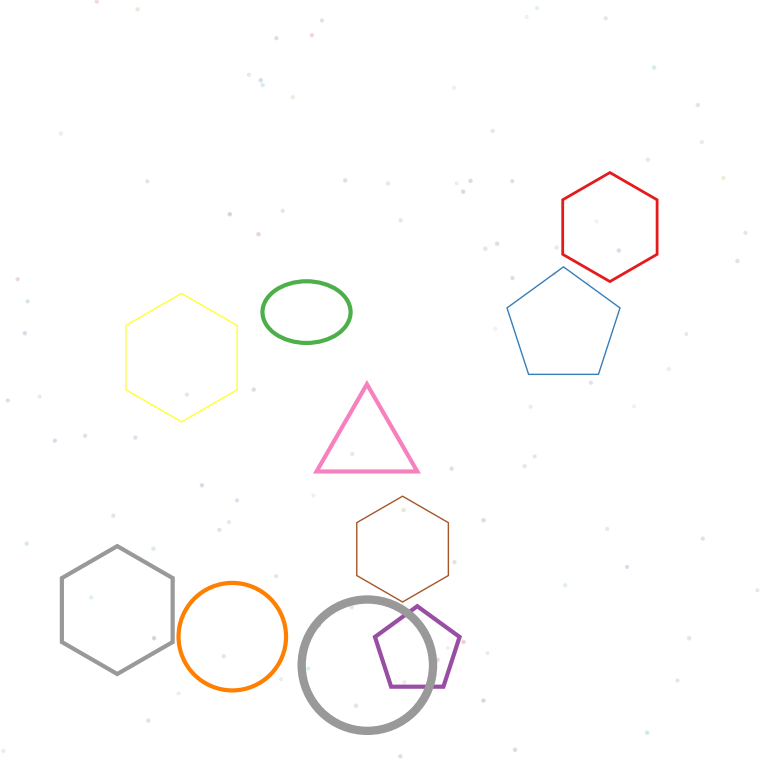[{"shape": "hexagon", "thickness": 1, "radius": 0.35, "center": [0.792, 0.705]}, {"shape": "pentagon", "thickness": 0.5, "radius": 0.39, "center": [0.732, 0.576]}, {"shape": "oval", "thickness": 1.5, "radius": 0.29, "center": [0.398, 0.595]}, {"shape": "pentagon", "thickness": 1.5, "radius": 0.29, "center": [0.542, 0.155]}, {"shape": "circle", "thickness": 1.5, "radius": 0.35, "center": [0.302, 0.173]}, {"shape": "hexagon", "thickness": 0.5, "radius": 0.42, "center": [0.236, 0.536]}, {"shape": "hexagon", "thickness": 0.5, "radius": 0.34, "center": [0.523, 0.287]}, {"shape": "triangle", "thickness": 1.5, "radius": 0.38, "center": [0.477, 0.425]}, {"shape": "circle", "thickness": 3, "radius": 0.43, "center": [0.477, 0.136]}, {"shape": "hexagon", "thickness": 1.5, "radius": 0.42, "center": [0.152, 0.208]}]